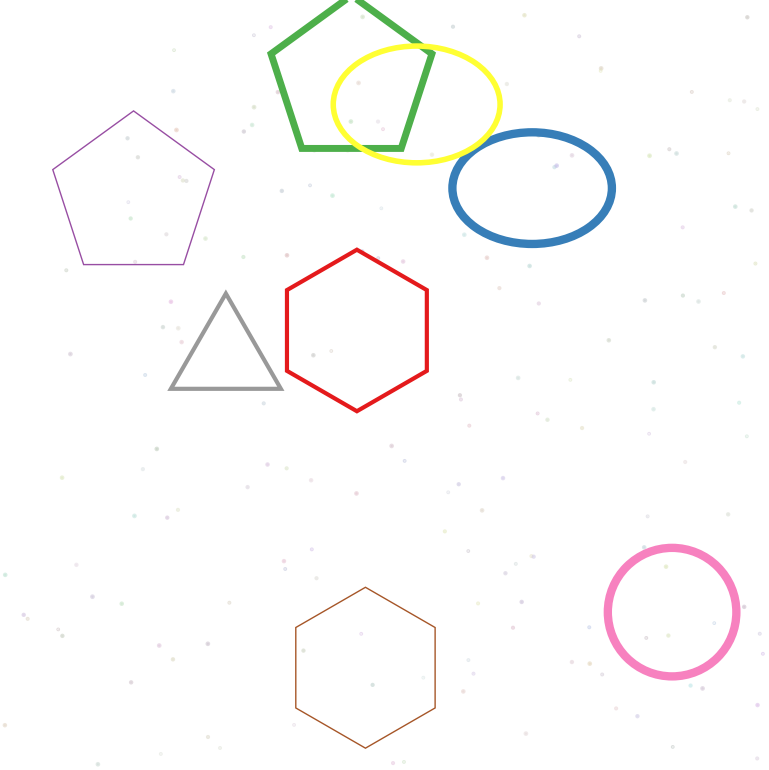[{"shape": "hexagon", "thickness": 1.5, "radius": 0.52, "center": [0.464, 0.571]}, {"shape": "oval", "thickness": 3, "radius": 0.52, "center": [0.691, 0.756]}, {"shape": "pentagon", "thickness": 2.5, "radius": 0.55, "center": [0.456, 0.896]}, {"shape": "pentagon", "thickness": 0.5, "radius": 0.55, "center": [0.173, 0.746]}, {"shape": "oval", "thickness": 2, "radius": 0.54, "center": [0.541, 0.864]}, {"shape": "hexagon", "thickness": 0.5, "radius": 0.52, "center": [0.475, 0.133]}, {"shape": "circle", "thickness": 3, "radius": 0.42, "center": [0.873, 0.205]}, {"shape": "triangle", "thickness": 1.5, "radius": 0.41, "center": [0.293, 0.536]}]